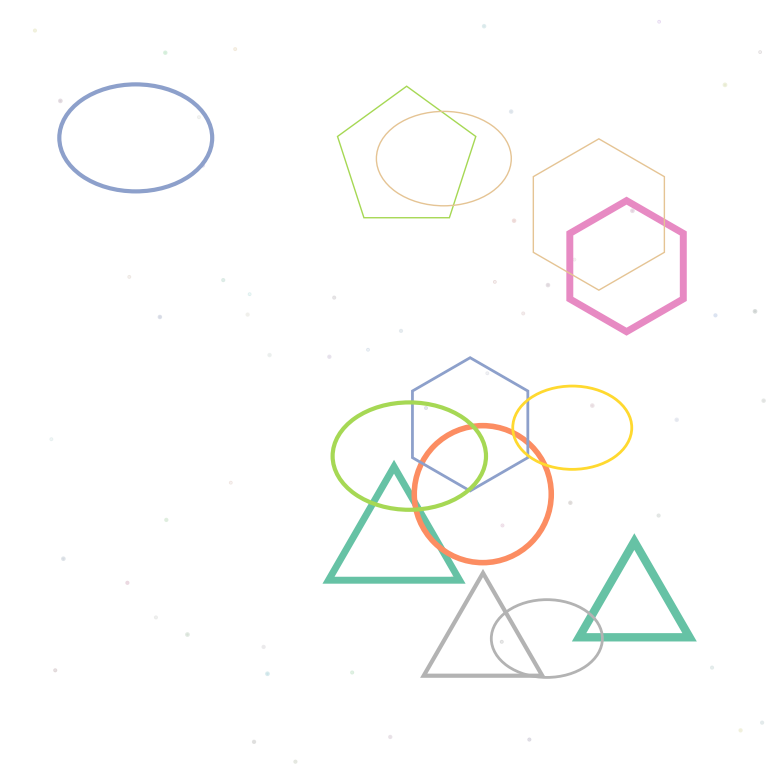[{"shape": "triangle", "thickness": 2.5, "radius": 0.49, "center": [0.512, 0.296]}, {"shape": "triangle", "thickness": 3, "radius": 0.41, "center": [0.824, 0.214]}, {"shape": "circle", "thickness": 2, "radius": 0.44, "center": [0.627, 0.358]}, {"shape": "hexagon", "thickness": 1, "radius": 0.43, "center": [0.611, 0.449]}, {"shape": "oval", "thickness": 1.5, "radius": 0.5, "center": [0.176, 0.821]}, {"shape": "hexagon", "thickness": 2.5, "radius": 0.43, "center": [0.814, 0.654]}, {"shape": "oval", "thickness": 1.5, "radius": 0.5, "center": [0.532, 0.408]}, {"shape": "pentagon", "thickness": 0.5, "radius": 0.47, "center": [0.528, 0.794]}, {"shape": "oval", "thickness": 1, "radius": 0.39, "center": [0.743, 0.445]}, {"shape": "oval", "thickness": 0.5, "radius": 0.44, "center": [0.576, 0.794]}, {"shape": "hexagon", "thickness": 0.5, "radius": 0.49, "center": [0.778, 0.721]}, {"shape": "triangle", "thickness": 1.5, "radius": 0.44, "center": [0.627, 0.167]}, {"shape": "oval", "thickness": 1, "radius": 0.36, "center": [0.71, 0.171]}]